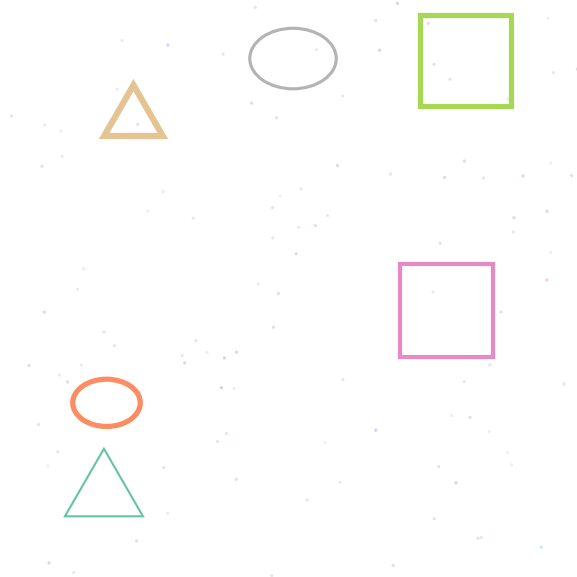[{"shape": "triangle", "thickness": 1, "radius": 0.39, "center": [0.18, 0.144]}, {"shape": "oval", "thickness": 2.5, "radius": 0.29, "center": [0.184, 0.302]}, {"shape": "square", "thickness": 2, "radius": 0.4, "center": [0.773, 0.461]}, {"shape": "square", "thickness": 2.5, "radius": 0.4, "center": [0.806, 0.895]}, {"shape": "triangle", "thickness": 3, "radius": 0.29, "center": [0.231, 0.793]}, {"shape": "oval", "thickness": 1.5, "radius": 0.37, "center": [0.507, 0.898]}]